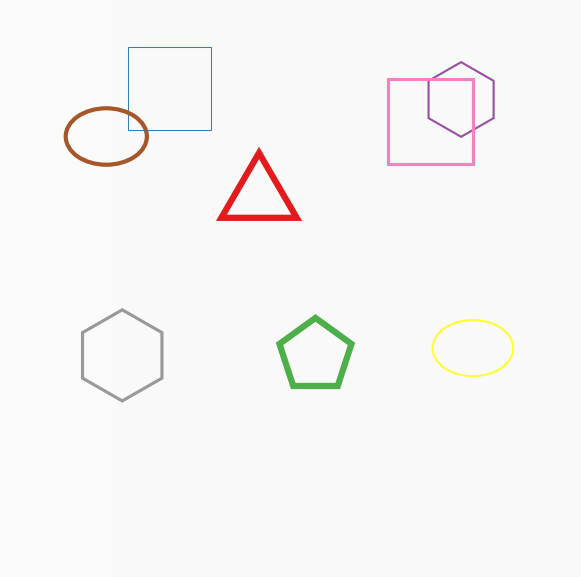[{"shape": "triangle", "thickness": 3, "radius": 0.37, "center": [0.446, 0.659]}, {"shape": "square", "thickness": 0.5, "radius": 0.36, "center": [0.291, 0.846]}, {"shape": "pentagon", "thickness": 3, "radius": 0.33, "center": [0.543, 0.383]}, {"shape": "hexagon", "thickness": 1, "radius": 0.32, "center": [0.793, 0.827]}, {"shape": "oval", "thickness": 1, "radius": 0.35, "center": [0.814, 0.396]}, {"shape": "oval", "thickness": 2, "radius": 0.35, "center": [0.183, 0.763]}, {"shape": "square", "thickness": 1.5, "radius": 0.37, "center": [0.741, 0.789]}, {"shape": "hexagon", "thickness": 1.5, "radius": 0.39, "center": [0.21, 0.384]}]